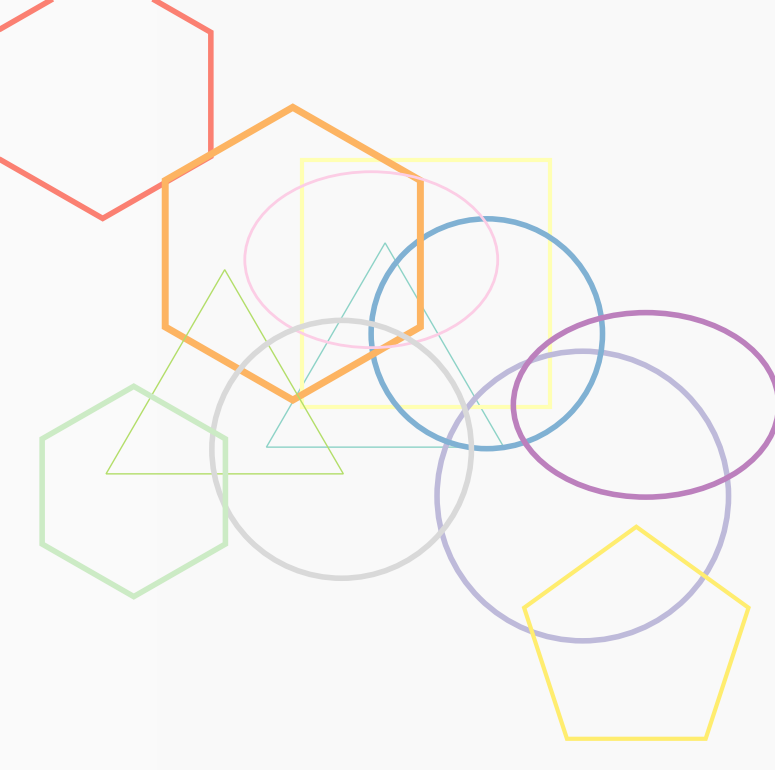[{"shape": "triangle", "thickness": 0.5, "radius": 0.88, "center": [0.497, 0.508]}, {"shape": "square", "thickness": 1.5, "radius": 0.8, "center": [0.55, 0.631]}, {"shape": "circle", "thickness": 2, "radius": 0.94, "center": [0.752, 0.356]}, {"shape": "hexagon", "thickness": 2, "radius": 0.81, "center": [0.133, 0.877]}, {"shape": "circle", "thickness": 2, "radius": 0.75, "center": [0.628, 0.567]}, {"shape": "hexagon", "thickness": 2.5, "radius": 0.95, "center": [0.378, 0.671]}, {"shape": "triangle", "thickness": 0.5, "radius": 0.88, "center": [0.29, 0.473]}, {"shape": "oval", "thickness": 1, "radius": 0.82, "center": [0.479, 0.663]}, {"shape": "circle", "thickness": 2, "radius": 0.84, "center": [0.441, 0.416]}, {"shape": "oval", "thickness": 2, "radius": 0.86, "center": [0.834, 0.474]}, {"shape": "hexagon", "thickness": 2, "radius": 0.68, "center": [0.173, 0.362]}, {"shape": "pentagon", "thickness": 1.5, "radius": 0.76, "center": [0.821, 0.164]}]